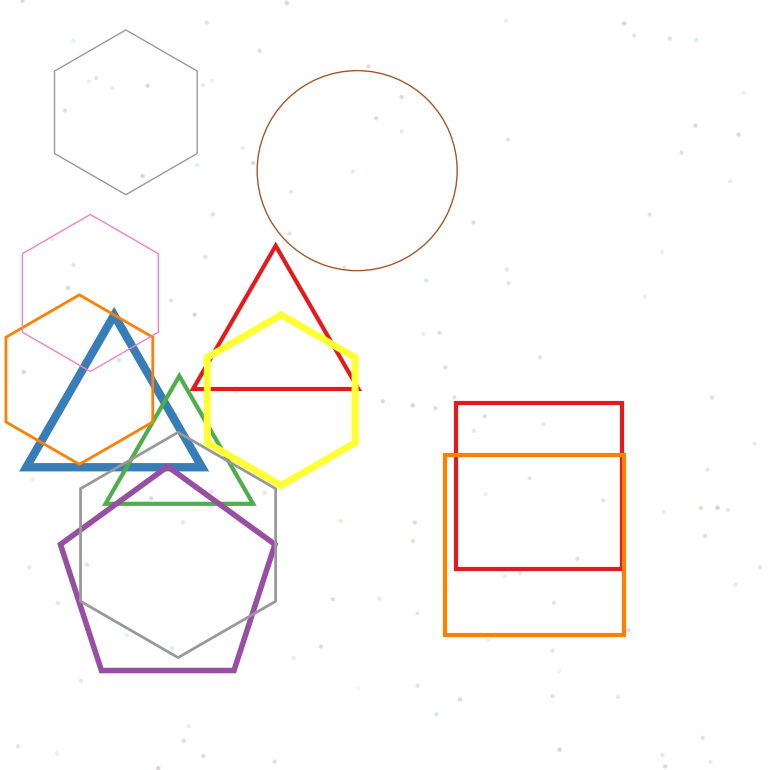[{"shape": "triangle", "thickness": 1.5, "radius": 0.62, "center": [0.358, 0.557]}, {"shape": "square", "thickness": 1.5, "radius": 0.54, "center": [0.699, 0.369]}, {"shape": "triangle", "thickness": 3, "radius": 0.66, "center": [0.148, 0.459]}, {"shape": "triangle", "thickness": 1.5, "radius": 0.55, "center": [0.233, 0.401]}, {"shape": "pentagon", "thickness": 2, "radius": 0.73, "center": [0.218, 0.248]}, {"shape": "square", "thickness": 1.5, "radius": 0.58, "center": [0.694, 0.292]}, {"shape": "hexagon", "thickness": 1, "radius": 0.55, "center": [0.103, 0.507]}, {"shape": "hexagon", "thickness": 2.5, "radius": 0.55, "center": [0.365, 0.48]}, {"shape": "circle", "thickness": 0.5, "radius": 0.65, "center": [0.464, 0.778]}, {"shape": "hexagon", "thickness": 0.5, "radius": 0.51, "center": [0.117, 0.62]}, {"shape": "hexagon", "thickness": 0.5, "radius": 0.53, "center": [0.163, 0.854]}, {"shape": "hexagon", "thickness": 1, "radius": 0.73, "center": [0.231, 0.292]}]